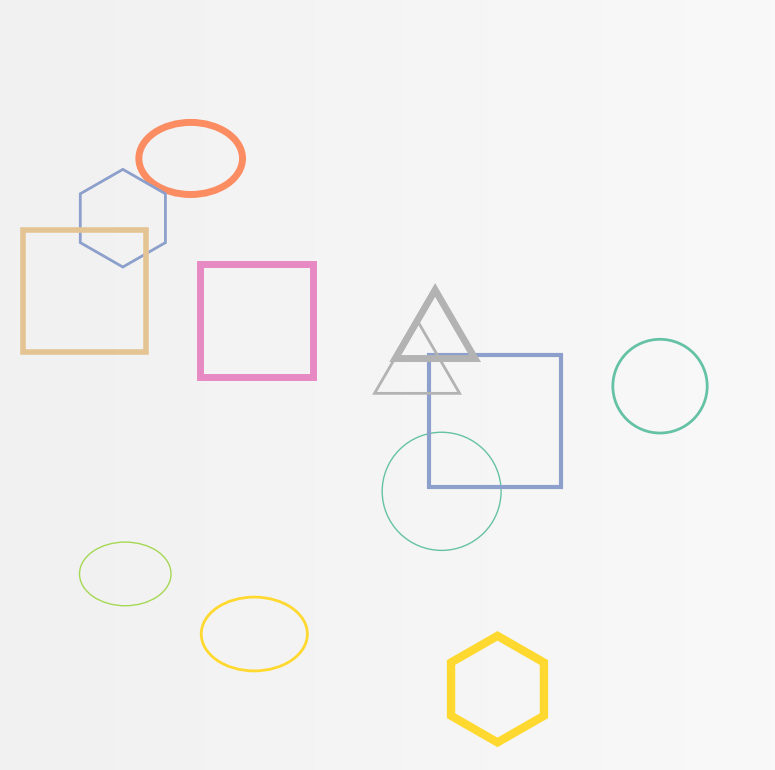[{"shape": "circle", "thickness": 0.5, "radius": 0.38, "center": [0.57, 0.362]}, {"shape": "circle", "thickness": 1, "radius": 0.3, "center": [0.852, 0.498]}, {"shape": "oval", "thickness": 2.5, "radius": 0.33, "center": [0.246, 0.794]}, {"shape": "hexagon", "thickness": 1, "radius": 0.32, "center": [0.159, 0.717]}, {"shape": "square", "thickness": 1.5, "radius": 0.43, "center": [0.639, 0.454]}, {"shape": "square", "thickness": 2.5, "radius": 0.36, "center": [0.331, 0.584]}, {"shape": "oval", "thickness": 0.5, "radius": 0.3, "center": [0.162, 0.255]}, {"shape": "hexagon", "thickness": 3, "radius": 0.35, "center": [0.642, 0.105]}, {"shape": "oval", "thickness": 1, "radius": 0.34, "center": [0.328, 0.177]}, {"shape": "square", "thickness": 2, "radius": 0.4, "center": [0.109, 0.622]}, {"shape": "triangle", "thickness": 1, "radius": 0.32, "center": [0.538, 0.521]}, {"shape": "triangle", "thickness": 2.5, "radius": 0.3, "center": [0.561, 0.564]}]